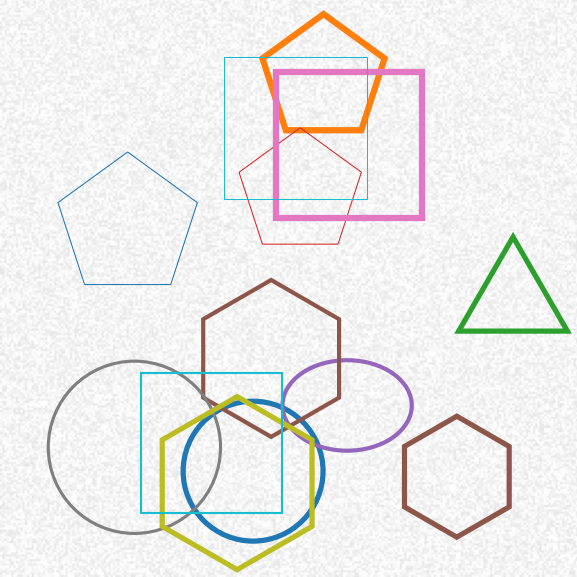[{"shape": "pentagon", "thickness": 0.5, "radius": 0.63, "center": [0.221, 0.609]}, {"shape": "circle", "thickness": 2.5, "radius": 0.61, "center": [0.438, 0.183]}, {"shape": "pentagon", "thickness": 3, "radius": 0.56, "center": [0.56, 0.864]}, {"shape": "triangle", "thickness": 2.5, "radius": 0.54, "center": [0.888, 0.48]}, {"shape": "pentagon", "thickness": 0.5, "radius": 0.56, "center": [0.52, 0.666]}, {"shape": "oval", "thickness": 2, "radius": 0.56, "center": [0.601, 0.297]}, {"shape": "hexagon", "thickness": 2.5, "radius": 0.52, "center": [0.791, 0.174]}, {"shape": "hexagon", "thickness": 2, "radius": 0.68, "center": [0.47, 0.378]}, {"shape": "square", "thickness": 3, "radius": 0.63, "center": [0.604, 0.748]}, {"shape": "circle", "thickness": 1.5, "radius": 0.75, "center": [0.233, 0.225]}, {"shape": "hexagon", "thickness": 2.5, "radius": 0.75, "center": [0.411, 0.163]}, {"shape": "square", "thickness": 1, "radius": 0.61, "center": [0.366, 0.232]}, {"shape": "square", "thickness": 0.5, "radius": 0.62, "center": [0.512, 0.777]}]